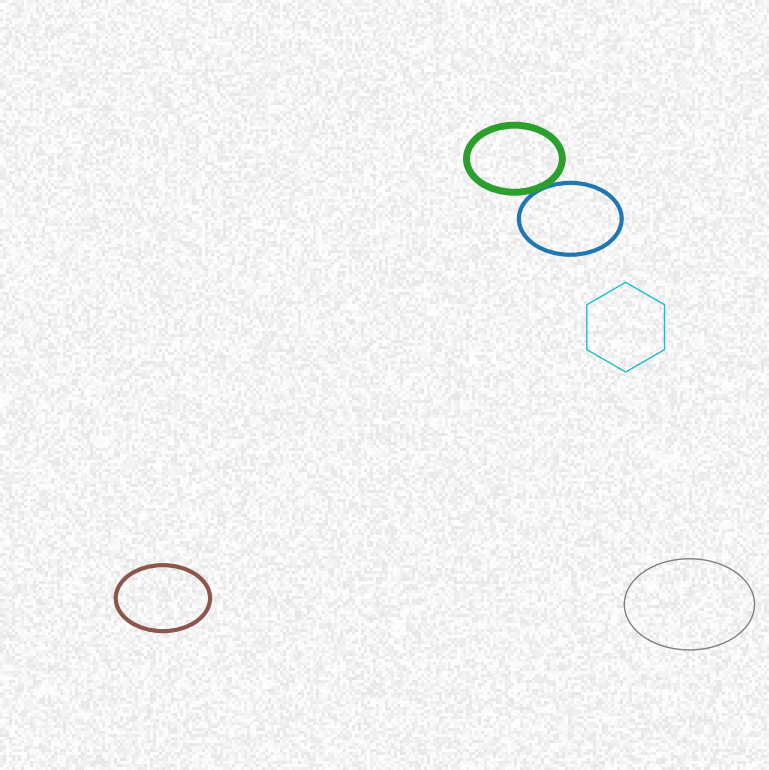[{"shape": "oval", "thickness": 1.5, "radius": 0.33, "center": [0.741, 0.716]}, {"shape": "oval", "thickness": 2.5, "radius": 0.31, "center": [0.668, 0.794]}, {"shape": "oval", "thickness": 1.5, "radius": 0.31, "center": [0.212, 0.223]}, {"shape": "oval", "thickness": 0.5, "radius": 0.42, "center": [0.895, 0.215]}, {"shape": "hexagon", "thickness": 0.5, "radius": 0.29, "center": [0.813, 0.575]}]